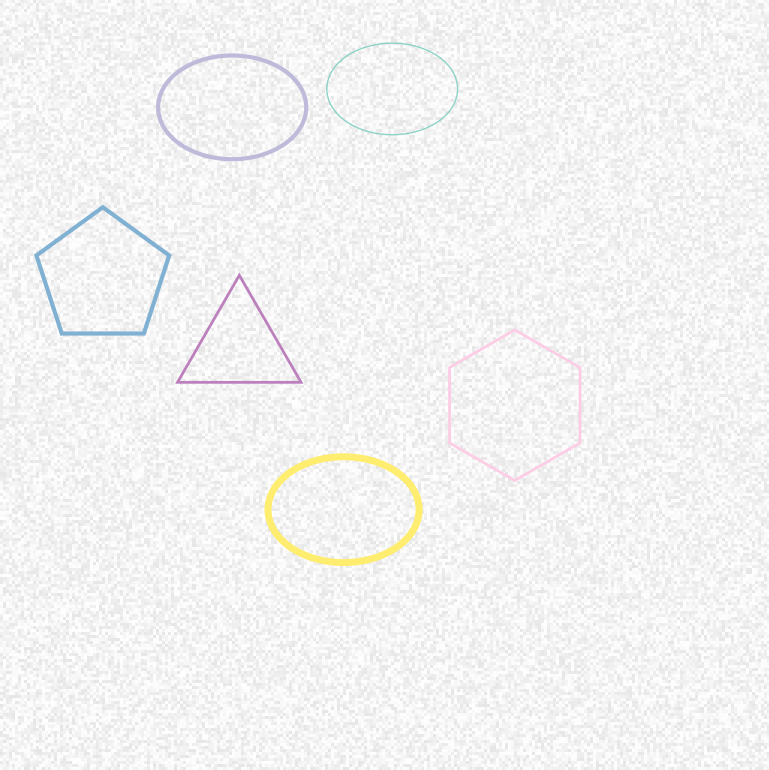[{"shape": "oval", "thickness": 0.5, "radius": 0.42, "center": [0.509, 0.884]}, {"shape": "oval", "thickness": 1.5, "radius": 0.48, "center": [0.302, 0.861]}, {"shape": "pentagon", "thickness": 1.5, "radius": 0.45, "center": [0.134, 0.64]}, {"shape": "hexagon", "thickness": 1, "radius": 0.49, "center": [0.669, 0.474]}, {"shape": "triangle", "thickness": 1, "radius": 0.46, "center": [0.311, 0.55]}, {"shape": "oval", "thickness": 2.5, "radius": 0.49, "center": [0.446, 0.338]}]